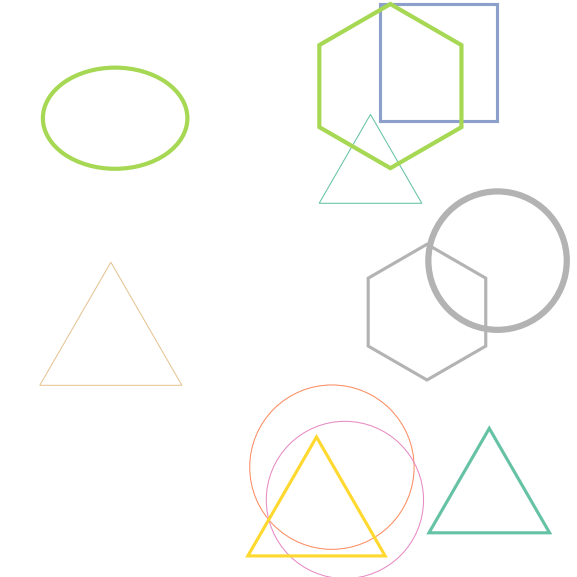[{"shape": "triangle", "thickness": 0.5, "radius": 0.51, "center": [0.642, 0.698]}, {"shape": "triangle", "thickness": 1.5, "radius": 0.6, "center": [0.847, 0.137]}, {"shape": "circle", "thickness": 0.5, "radius": 0.71, "center": [0.575, 0.19]}, {"shape": "square", "thickness": 1.5, "radius": 0.51, "center": [0.76, 0.89]}, {"shape": "circle", "thickness": 0.5, "radius": 0.68, "center": [0.597, 0.133]}, {"shape": "hexagon", "thickness": 2, "radius": 0.71, "center": [0.676, 0.85]}, {"shape": "oval", "thickness": 2, "radius": 0.63, "center": [0.199, 0.794]}, {"shape": "triangle", "thickness": 1.5, "radius": 0.69, "center": [0.548, 0.105]}, {"shape": "triangle", "thickness": 0.5, "radius": 0.71, "center": [0.192, 0.403]}, {"shape": "circle", "thickness": 3, "radius": 0.6, "center": [0.862, 0.548]}, {"shape": "hexagon", "thickness": 1.5, "radius": 0.59, "center": [0.739, 0.459]}]